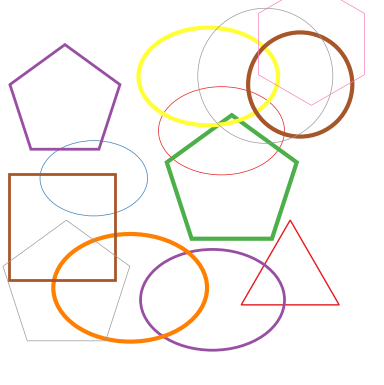[{"shape": "triangle", "thickness": 1, "radius": 0.73, "center": [0.754, 0.282]}, {"shape": "oval", "thickness": 0.5, "radius": 0.82, "center": [0.575, 0.66]}, {"shape": "oval", "thickness": 0.5, "radius": 0.7, "center": [0.244, 0.537]}, {"shape": "pentagon", "thickness": 3, "radius": 0.89, "center": [0.602, 0.523]}, {"shape": "oval", "thickness": 2, "radius": 0.93, "center": [0.552, 0.221]}, {"shape": "pentagon", "thickness": 2, "radius": 0.75, "center": [0.169, 0.734]}, {"shape": "oval", "thickness": 3, "radius": 1.0, "center": [0.338, 0.252]}, {"shape": "oval", "thickness": 3, "radius": 0.91, "center": [0.541, 0.801]}, {"shape": "circle", "thickness": 3, "radius": 0.68, "center": [0.78, 0.781]}, {"shape": "square", "thickness": 2, "radius": 0.69, "center": [0.162, 0.41]}, {"shape": "hexagon", "thickness": 0.5, "radius": 0.8, "center": [0.809, 0.886]}, {"shape": "pentagon", "thickness": 0.5, "radius": 0.87, "center": [0.172, 0.255]}, {"shape": "circle", "thickness": 0.5, "radius": 0.88, "center": [0.689, 0.803]}]